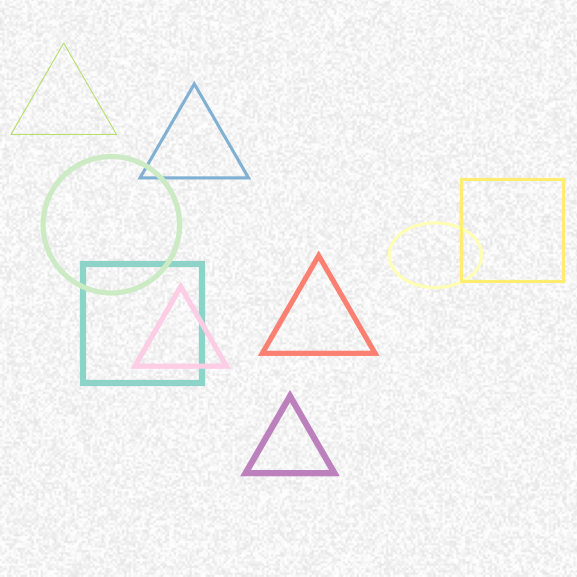[{"shape": "square", "thickness": 3, "radius": 0.52, "center": [0.247, 0.439]}, {"shape": "oval", "thickness": 1.5, "radius": 0.4, "center": [0.754, 0.557]}, {"shape": "triangle", "thickness": 2.5, "radius": 0.56, "center": [0.552, 0.444]}, {"shape": "triangle", "thickness": 1.5, "radius": 0.54, "center": [0.336, 0.745]}, {"shape": "triangle", "thickness": 0.5, "radius": 0.53, "center": [0.11, 0.819]}, {"shape": "triangle", "thickness": 2.5, "radius": 0.46, "center": [0.313, 0.411]}, {"shape": "triangle", "thickness": 3, "radius": 0.44, "center": [0.502, 0.224]}, {"shape": "circle", "thickness": 2.5, "radius": 0.59, "center": [0.193, 0.61]}, {"shape": "square", "thickness": 1.5, "radius": 0.44, "center": [0.887, 0.6]}]